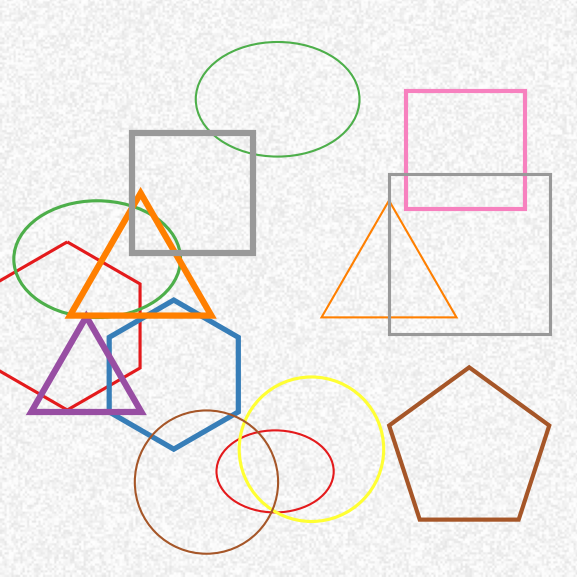[{"shape": "hexagon", "thickness": 1.5, "radius": 0.73, "center": [0.116, 0.435]}, {"shape": "oval", "thickness": 1, "radius": 0.51, "center": [0.476, 0.183]}, {"shape": "hexagon", "thickness": 2.5, "radius": 0.65, "center": [0.301, 0.35]}, {"shape": "oval", "thickness": 1.5, "radius": 0.72, "center": [0.168, 0.55]}, {"shape": "oval", "thickness": 1, "radius": 0.71, "center": [0.481, 0.827]}, {"shape": "triangle", "thickness": 3, "radius": 0.55, "center": [0.149, 0.341]}, {"shape": "triangle", "thickness": 3, "radius": 0.71, "center": [0.244, 0.523]}, {"shape": "triangle", "thickness": 1, "radius": 0.67, "center": [0.674, 0.517]}, {"shape": "circle", "thickness": 1.5, "radius": 0.63, "center": [0.539, 0.221]}, {"shape": "pentagon", "thickness": 2, "radius": 0.73, "center": [0.812, 0.217]}, {"shape": "circle", "thickness": 1, "radius": 0.62, "center": [0.358, 0.164]}, {"shape": "square", "thickness": 2, "radius": 0.51, "center": [0.806, 0.739]}, {"shape": "square", "thickness": 3, "radius": 0.52, "center": [0.333, 0.665]}, {"shape": "square", "thickness": 1.5, "radius": 0.69, "center": [0.813, 0.56]}]